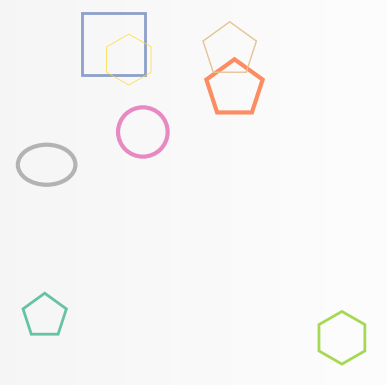[{"shape": "pentagon", "thickness": 2, "radius": 0.29, "center": [0.115, 0.18]}, {"shape": "pentagon", "thickness": 3, "radius": 0.38, "center": [0.605, 0.77]}, {"shape": "square", "thickness": 2, "radius": 0.4, "center": [0.293, 0.887]}, {"shape": "circle", "thickness": 3, "radius": 0.32, "center": [0.369, 0.657]}, {"shape": "hexagon", "thickness": 2, "radius": 0.34, "center": [0.882, 0.123]}, {"shape": "hexagon", "thickness": 0.5, "radius": 0.33, "center": [0.332, 0.845]}, {"shape": "pentagon", "thickness": 1, "radius": 0.36, "center": [0.593, 0.871]}, {"shape": "oval", "thickness": 3, "radius": 0.37, "center": [0.12, 0.572]}]